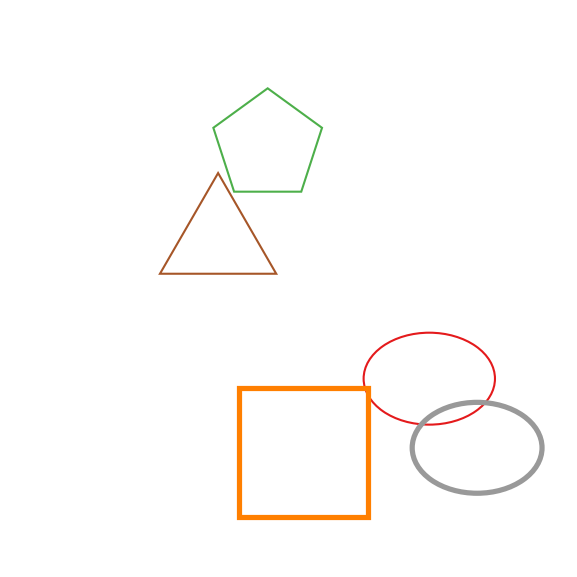[{"shape": "oval", "thickness": 1, "radius": 0.57, "center": [0.743, 0.343]}, {"shape": "pentagon", "thickness": 1, "radius": 0.49, "center": [0.464, 0.747]}, {"shape": "square", "thickness": 2.5, "radius": 0.56, "center": [0.526, 0.216]}, {"shape": "triangle", "thickness": 1, "radius": 0.58, "center": [0.378, 0.583]}, {"shape": "oval", "thickness": 2.5, "radius": 0.56, "center": [0.826, 0.224]}]